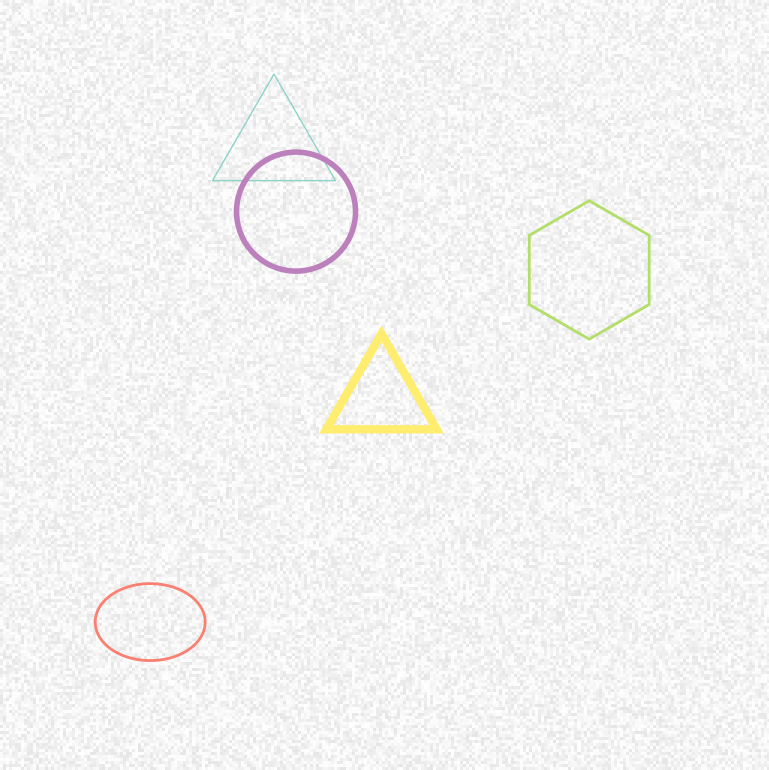[{"shape": "triangle", "thickness": 0.5, "radius": 0.46, "center": [0.356, 0.812]}, {"shape": "oval", "thickness": 1, "radius": 0.36, "center": [0.195, 0.192]}, {"shape": "hexagon", "thickness": 1, "radius": 0.45, "center": [0.765, 0.649]}, {"shape": "circle", "thickness": 2, "radius": 0.39, "center": [0.384, 0.725]}, {"shape": "triangle", "thickness": 3, "radius": 0.41, "center": [0.495, 0.484]}]